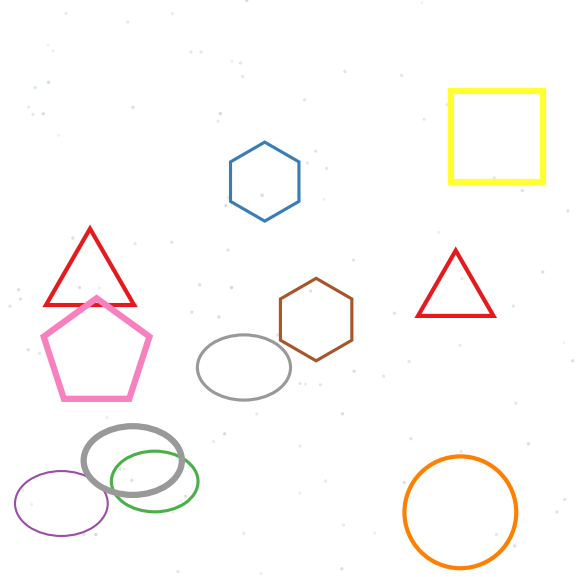[{"shape": "triangle", "thickness": 2, "radius": 0.38, "center": [0.789, 0.49]}, {"shape": "triangle", "thickness": 2, "radius": 0.44, "center": [0.156, 0.515]}, {"shape": "hexagon", "thickness": 1.5, "radius": 0.34, "center": [0.458, 0.685]}, {"shape": "oval", "thickness": 1.5, "radius": 0.38, "center": [0.268, 0.165]}, {"shape": "oval", "thickness": 1, "radius": 0.4, "center": [0.106, 0.127]}, {"shape": "circle", "thickness": 2, "radius": 0.48, "center": [0.797, 0.112]}, {"shape": "square", "thickness": 3, "radius": 0.4, "center": [0.86, 0.763]}, {"shape": "hexagon", "thickness": 1.5, "radius": 0.36, "center": [0.547, 0.446]}, {"shape": "pentagon", "thickness": 3, "radius": 0.48, "center": [0.167, 0.386]}, {"shape": "oval", "thickness": 3, "radius": 0.43, "center": [0.23, 0.202]}, {"shape": "oval", "thickness": 1.5, "radius": 0.4, "center": [0.422, 0.363]}]